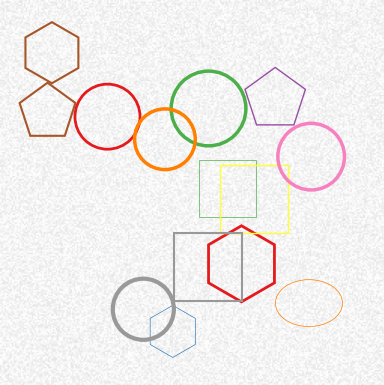[{"shape": "circle", "thickness": 2, "radius": 0.42, "center": [0.279, 0.697]}, {"shape": "hexagon", "thickness": 2, "radius": 0.49, "center": [0.627, 0.315]}, {"shape": "hexagon", "thickness": 0.5, "radius": 0.34, "center": [0.449, 0.139]}, {"shape": "square", "thickness": 0.5, "radius": 0.37, "center": [0.592, 0.511]}, {"shape": "circle", "thickness": 2.5, "radius": 0.49, "center": [0.542, 0.718]}, {"shape": "pentagon", "thickness": 1, "radius": 0.41, "center": [0.715, 0.742]}, {"shape": "circle", "thickness": 2.5, "radius": 0.39, "center": [0.428, 0.638]}, {"shape": "oval", "thickness": 0.5, "radius": 0.44, "center": [0.802, 0.213]}, {"shape": "square", "thickness": 1, "radius": 0.44, "center": [0.66, 0.483]}, {"shape": "pentagon", "thickness": 1.5, "radius": 0.38, "center": [0.123, 0.709]}, {"shape": "hexagon", "thickness": 1.5, "radius": 0.4, "center": [0.135, 0.863]}, {"shape": "circle", "thickness": 2.5, "radius": 0.43, "center": [0.808, 0.593]}, {"shape": "circle", "thickness": 3, "radius": 0.4, "center": [0.372, 0.197]}, {"shape": "square", "thickness": 1.5, "radius": 0.44, "center": [0.54, 0.306]}]